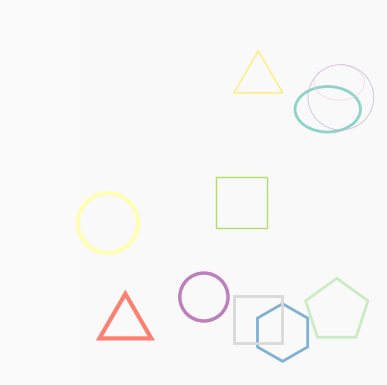[{"shape": "oval", "thickness": 2, "radius": 0.42, "center": [0.846, 0.716]}, {"shape": "circle", "thickness": 3, "radius": 0.39, "center": [0.279, 0.421]}, {"shape": "circle", "thickness": 0.5, "radius": 0.42, "center": [0.88, 0.747]}, {"shape": "triangle", "thickness": 3, "radius": 0.39, "center": [0.323, 0.16]}, {"shape": "hexagon", "thickness": 2, "radius": 0.37, "center": [0.729, 0.136]}, {"shape": "square", "thickness": 1, "radius": 0.33, "center": [0.623, 0.474]}, {"shape": "oval", "thickness": 0.5, "radius": 0.33, "center": [0.876, 0.786]}, {"shape": "square", "thickness": 2, "radius": 0.31, "center": [0.665, 0.17]}, {"shape": "circle", "thickness": 2.5, "radius": 0.31, "center": [0.526, 0.229]}, {"shape": "pentagon", "thickness": 2, "radius": 0.42, "center": [0.869, 0.192]}, {"shape": "triangle", "thickness": 1, "radius": 0.36, "center": [0.667, 0.795]}]